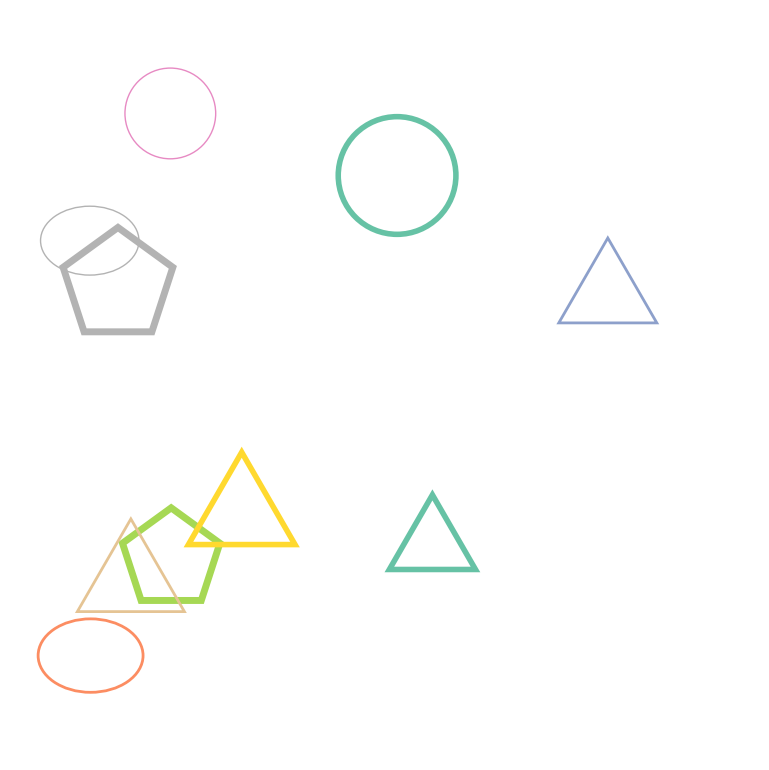[{"shape": "circle", "thickness": 2, "radius": 0.38, "center": [0.516, 0.772]}, {"shape": "triangle", "thickness": 2, "radius": 0.32, "center": [0.562, 0.293]}, {"shape": "oval", "thickness": 1, "radius": 0.34, "center": [0.118, 0.149]}, {"shape": "triangle", "thickness": 1, "radius": 0.37, "center": [0.789, 0.617]}, {"shape": "circle", "thickness": 0.5, "radius": 0.29, "center": [0.221, 0.853]}, {"shape": "pentagon", "thickness": 2.5, "radius": 0.33, "center": [0.222, 0.274]}, {"shape": "triangle", "thickness": 2, "radius": 0.4, "center": [0.314, 0.333]}, {"shape": "triangle", "thickness": 1, "radius": 0.4, "center": [0.17, 0.246]}, {"shape": "oval", "thickness": 0.5, "radius": 0.32, "center": [0.117, 0.687]}, {"shape": "pentagon", "thickness": 2.5, "radius": 0.37, "center": [0.153, 0.63]}]